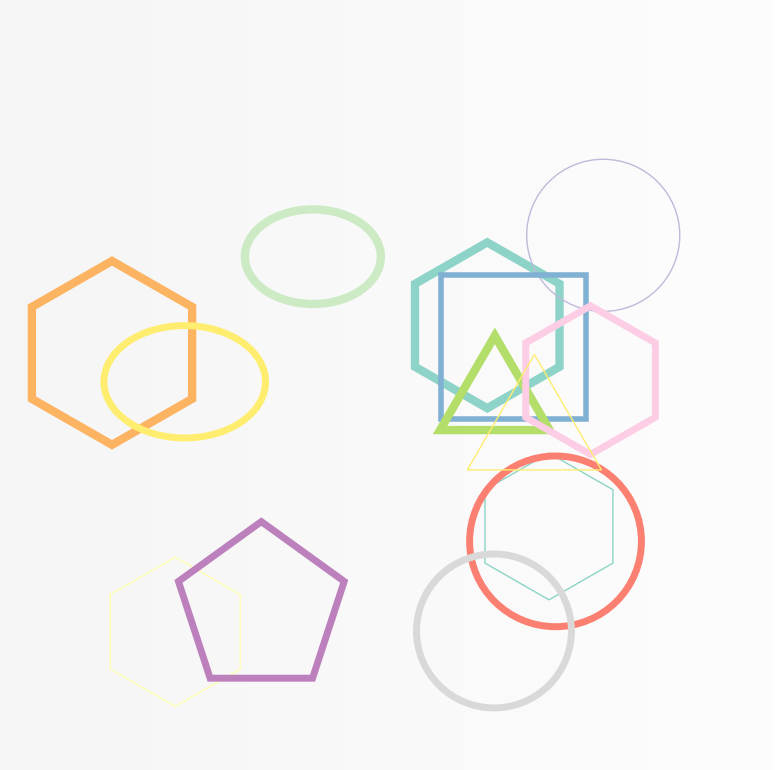[{"shape": "hexagon", "thickness": 3, "radius": 0.54, "center": [0.629, 0.578]}, {"shape": "hexagon", "thickness": 0.5, "radius": 0.48, "center": [0.708, 0.316]}, {"shape": "hexagon", "thickness": 0.5, "radius": 0.48, "center": [0.226, 0.179]}, {"shape": "circle", "thickness": 0.5, "radius": 0.49, "center": [0.778, 0.694]}, {"shape": "circle", "thickness": 2.5, "radius": 0.55, "center": [0.717, 0.297]}, {"shape": "square", "thickness": 2, "radius": 0.47, "center": [0.663, 0.549]}, {"shape": "hexagon", "thickness": 3, "radius": 0.6, "center": [0.145, 0.542]}, {"shape": "triangle", "thickness": 3, "radius": 0.41, "center": [0.639, 0.482]}, {"shape": "hexagon", "thickness": 2.5, "radius": 0.48, "center": [0.762, 0.506]}, {"shape": "circle", "thickness": 2.5, "radius": 0.5, "center": [0.637, 0.181]}, {"shape": "pentagon", "thickness": 2.5, "radius": 0.56, "center": [0.337, 0.21]}, {"shape": "oval", "thickness": 3, "radius": 0.44, "center": [0.404, 0.667]}, {"shape": "oval", "thickness": 2.5, "radius": 0.52, "center": [0.238, 0.504]}, {"shape": "triangle", "thickness": 0.5, "radius": 0.5, "center": [0.69, 0.44]}]